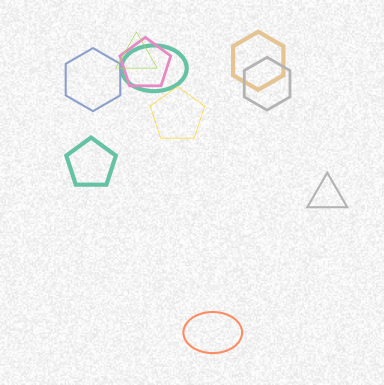[{"shape": "oval", "thickness": 3, "radius": 0.42, "center": [0.4, 0.823]}, {"shape": "pentagon", "thickness": 3, "radius": 0.34, "center": [0.237, 0.575]}, {"shape": "oval", "thickness": 1.5, "radius": 0.38, "center": [0.553, 0.136]}, {"shape": "hexagon", "thickness": 1.5, "radius": 0.41, "center": [0.242, 0.793]}, {"shape": "pentagon", "thickness": 2, "radius": 0.35, "center": [0.377, 0.833]}, {"shape": "triangle", "thickness": 0.5, "radius": 0.31, "center": [0.354, 0.854]}, {"shape": "pentagon", "thickness": 0.5, "radius": 0.37, "center": [0.461, 0.701]}, {"shape": "hexagon", "thickness": 3, "radius": 0.38, "center": [0.671, 0.842]}, {"shape": "triangle", "thickness": 1.5, "radius": 0.3, "center": [0.85, 0.492]}, {"shape": "hexagon", "thickness": 2, "radius": 0.34, "center": [0.694, 0.783]}]